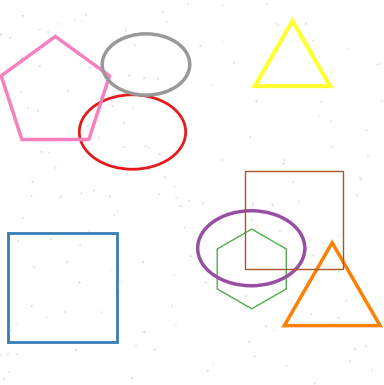[{"shape": "oval", "thickness": 2, "radius": 0.69, "center": [0.344, 0.657]}, {"shape": "square", "thickness": 2, "radius": 0.71, "center": [0.162, 0.253]}, {"shape": "hexagon", "thickness": 1, "radius": 0.52, "center": [0.654, 0.301]}, {"shape": "oval", "thickness": 2.5, "radius": 0.7, "center": [0.653, 0.355]}, {"shape": "triangle", "thickness": 2.5, "radius": 0.72, "center": [0.863, 0.226]}, {"shape": "triangle", "thickness": 3, "radius": 0.56, "center": [0.76, 0.833]}, {"shape": "square", "thickness": 1, "radius": 0.64, "center": [0.764, 0.429]}, {"shape": "pentagon", "thickness": 2.5, "radius": 0.74, "center": [0.144, 0.757]}, {"shape": "oval", "thickness": 2.5, "radius": 0.57, "center": [0.379, 0.833]}]